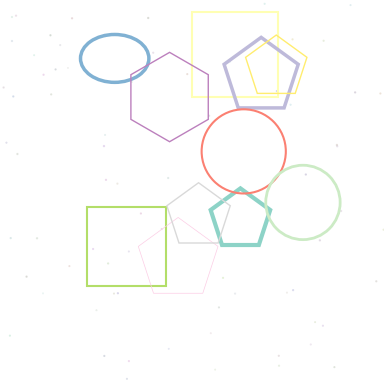[{"shape": "pentagon", "thickness": 3, "radius": 0.41, "center": [0.624, 0.429]}, {"shape": "square", "thickness": 1.5, "radius": 0.55, "center": [0.611, 0.858]}, {"shape": "pentagon", "thickness": 2.5, "radius": 0.51, "center": [0.678, 0.802]}, {"shape": "circle", "thickness": 1.5, "radius": 0.55, "center": [0.633, 0.607]}, {"shape": "oval", "thickness": 2.5, "radius": 0.44, "center": [0.298, 0.848]}, {"shape": "square", "thickness": 1.5, "radius": 0.51, "center": [0.329, 0.359]}, {"shape": "pentagon", "thickness": 0.5, "radius": 0.54, "center": [0.463, 0.326]}, {"shape": "pentagon", "thickness": 1, "radius": 0.43, "center": [0.516, 0.439]}, {"shape": "hexagon", "thickness": 1, "radius": 0.58, "center": [0.44, 0.748]}, {"shape": "circle", "thickness": 2, "radius": 0.48, "center": [0.787, 0.474]}, {"shape": "pentagon", "thickness": 1, "radius": 0.42, "center": [0.718, 0.825]}]